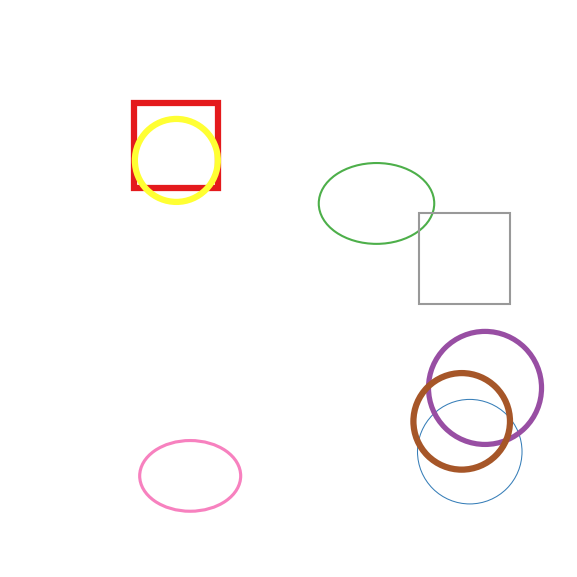[{"shape": "square", "thickness": 3, "radius": 0.36, "center": [0.304, 0.747]}, {"shape": "circle", "thickness": 0.5, "radius": 0.45, "center": [0.813, 0.217]}, {"shape": "oval", "thickness": 1, "radius": 0.5, "center": [0.652, 0.647]}, {"shape": "circle", "thickness": 2.5, "radius": 0.49, "center": [0.84, 0.327]}, {"shape": "circle", "thickness": 3, "radius": 0.36, "center": [0.305, 0.721]}, {"shape": "circle", "thickness": 3, "radius": 0.42, "center": [0.799, 0.27]}, {"shape": "oval", "thickness": 1.5, "radius": 0.44, "center": [0.329, 0.175]}, {"shape": "square", "thickness": 1, "radius": 0.39, "center": [0.805, 0.551]}]